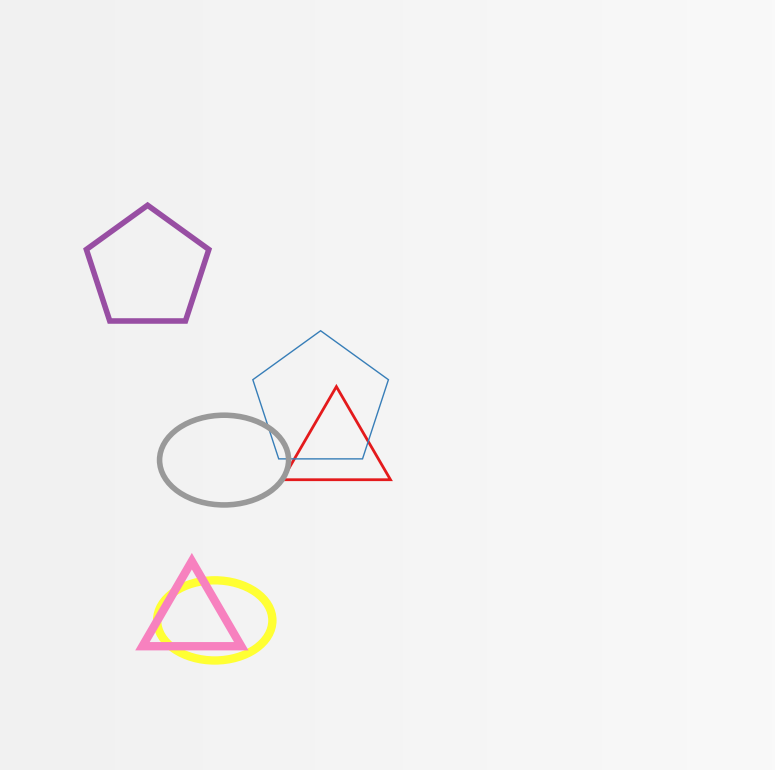[{"shape": "triangle", "thickness": 1, "radius": 0.4, "center": [0.434, 0.417]}, {"shape": "pentagon", "thickness": 0.5, "radius": 0.46, "center": [0.414, 0.478]}, {"shape": "pentagon", "thickness": 2, "radius": 0.42, "center": [0.19, 0.65]}, {"shape": "oval", "thickness": 3, "radius": 0.37, "center": [0.277, 0.194]}, {"shape": "triangle", "thickness": 3, "radius": 0.37, "center": [0.248, 0.198]}, {"shape": "oval", "thickness": 2, "radius": 0.42, "center": [0.289, 0.403]}]